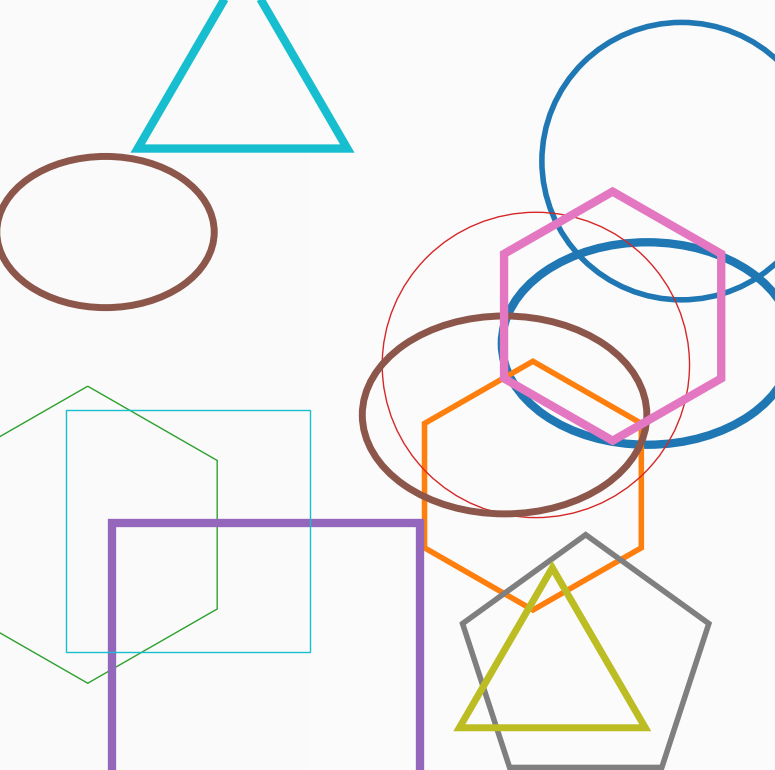[{"shape": "oval", "thickness": 3, "radius": 0.94, "center": [0.835, 0.554]}, {"shape": "circle", "thickness": 2, "radius": 0.9, "center": [0.879, 0.791]}, {"shape": "hexagon", "thickness": 2, "radius": 0.81, "center": [0.688, 0.369]}, {"shape": "hexagon", "thickness": 0.5, "radius": 0.96, "center": [0.113, 0.306]}, {"shape": "circle", "thickness": 0.5, "radius": 0.99, "center": [0.691, 0.526]}, {"shape": "square", "thickness": 3, "radius": 0.99, "center": [0.343, 0.123]}, {"shape": "oval", "thickness": 2.5, "radius": 0.7, "center": [0.136, 0.699]}, {"shape": "oval", "thickness": 2.5, "radius": 0.92, "center": [0.651, 0.461]}, {"shape": "hexagon", "thickness": 3, "radius": 0.81, "center": [0.791, 0.589]}, {"shape": "pentagon", "thickness": 2, "radius": 0.84, "center": [0.756, 0.138]}, {"shape": "triangle", "thickness": 2.5, "radius": 0.69, "center": [0.713, 0.124]}, {"shape": "triangle", "thickness": 3, "radius": 0.78, "center": [0.313, 0.885]}, {"shape": "square", "thickness": 0.5, "radius": 0.79, "center": [0.242, 0.311]}]